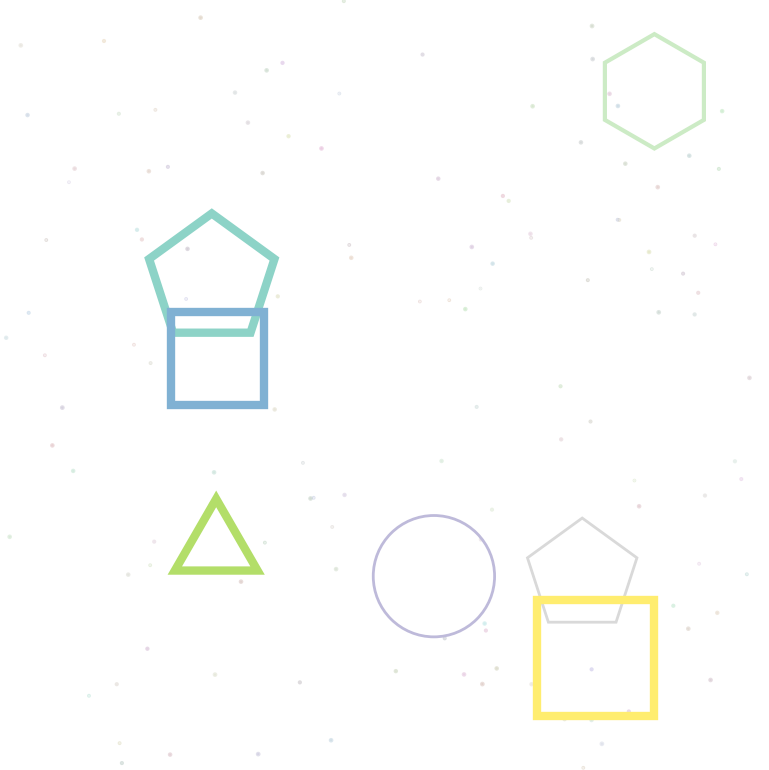[{"shape": "pentagon", "thickness": 3, "radius": 0.43, "center": [0.275, 0.637]}, {"shape": "circle", "thickness": 1, "radius": 0.39, "center": [0.564, 0.252]}, {"shape": "square", "thickness": 3, "radius": 0.3, "center": [0.282, 0.535]}, {"shape": "triangle", "thickness": 3, "radius": 0.31, "center": [0.281, 0.29]}, {"shape": "pentagon", "thickness": 1, "radius": 0.37, "center": [0.756, 0.252]}, {"shape": "hexagon", "thickness": 1.5, "radius": 0.37, "center": [0.85, 0.881]}, {"shape": "square", "thickness": 3, "radius": 0.38, "center": [0.774, 0.146]}]